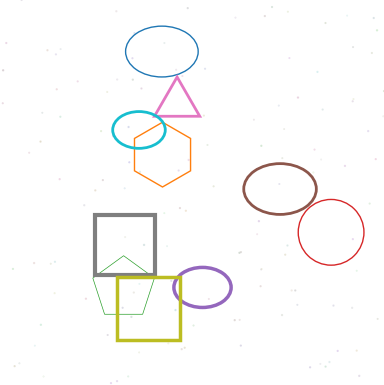[{"shape": "oval", "thickness": 1, "radius": 0.47, "center": [0.42, 0.866]}, {"shape": "hexagon", "thickness": 1, "radius": 0.42, "center": [0.422, 0.598]}, {"shape": "pentagon", "thickness": 0.5, "radius": 0.42, "center": [0.321, 0.252]}, {"shape": "circle", "thickness": 1, "radius": 0.43, "center": [0.86, 0.397]}, {"shape": "oval", "thickness": 2.5, "radius": 0.37, "center": [0.526, 0.253]}, {"shape": "oval", "thickness": 2, "radius": 0.47, "center": [0.727, 0.509]}, {"shape": "triangle", "thickness": 2, "radius": 0.34, "center": [0.46, 0.732]}, {"shape": "square", "thickness": 3, "radius": 0.39, "center": [0.325, 0.363]}, {"shape": "square", "thickness": 2.5, "radius": 0.41, "center": [0.386, 0.198]}, {"shape": "oval", "thickness": 2, "radius": 0.34, "center": [0.361, 0.662]}]